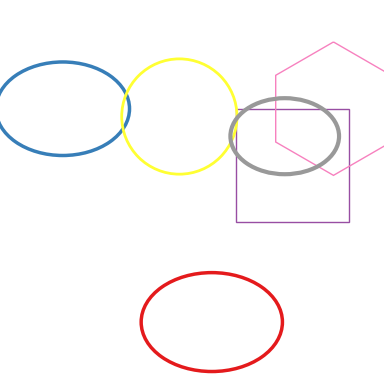[{"shape": "oval", "thickness": 2.5, "radius": 0.92, "center": [0.55, 0.163]}, {"shape": "oval", "thickness": 2.5, "radius": 0.87, "center": [0.163, 0.718]}, {"shape": "square", "thickness": 1, "radius": 0.74, "center": [0.76, 0.57]}, {"shape": "circle", "thickness": 2, "radius": 0.75, "center": [0.466, 0.697]}, {"shape": "hexagon", "thickness": 1, "radius": 0.87, "center": [0.866, 0.718]}, {"shape": "oval", "thickness": 3, "radius": 0.71, "center": [0.74, 0.646]}]